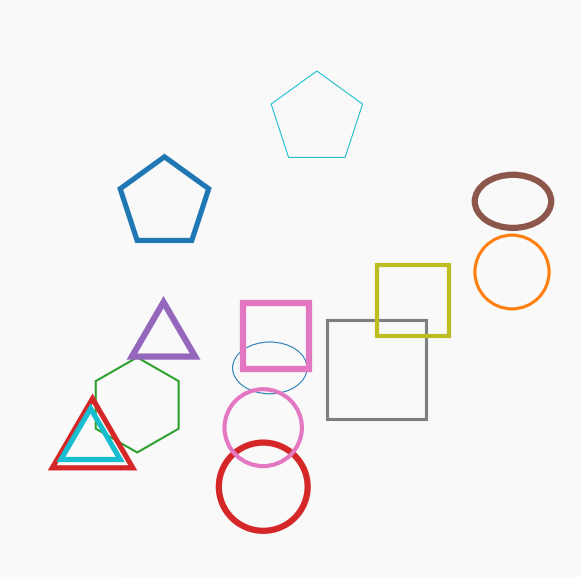[{"shape": "pentagon", "thickness": 2.5, "radius": 0.4, "center": [0.283, 0.648]}, {"shape": "oval", "thickness": 0.5, "radius": 0.32, "center": [0.464, 0.362]}, {"shape": "circle", "thickness": 1.5, "radius": 0.32, "center": [0.881, 0.528]}, {"shape": "hexagon", "thickness": 1, "radius": 0.41, "center": [0.236, 0.298]}, {"shape": "circle", "thickness": 3, "radius": 0.38, "center": [0.453, 0.156]}, {"shape": "triangle", "thickness": 2.5, "radius": 0.4, "center": [0.159, 0.229]}, {"shape": "triangle", "thickness": 3, "radius": 0.31, "center": [0.281, 0.413]}, {"shape": "oval", "thickness": 3, "radius": 0.33, "center": [0.883, 0.65]}, {"shape": "circle", "thickness": 2, "radius": 0.33, "center": [0.453, 0.259]}, {"shape": "square", "thickness": 3, "radius": 0.29, "center": [0.475, 0.417]}, {"shape": "square", "thickness": 1.5, "radius": 0.43, "center": [0.648, 0.359]}, {"shape": "square", "thickness": 2, "radius": 0.31, "center": [0.71, 0.478]}, {"shape": "triangle", "thickness": 2.5, "radius": 0.29, "center": [0.156, 0.233]}, {"shape": "pentagon", "thickness": 0.5, "radius": 0.41, "center": [0.545, 0.793]}]